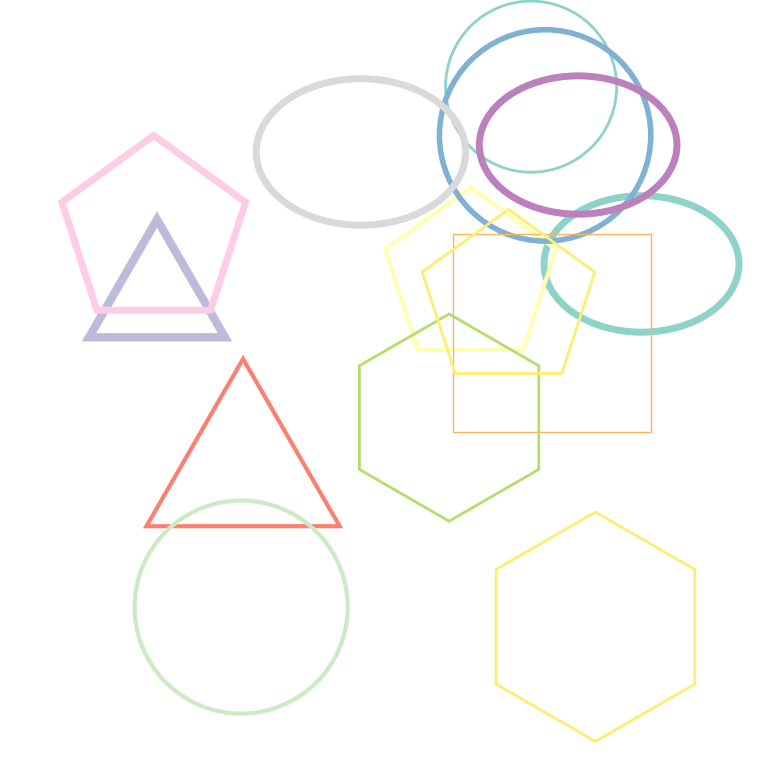[{"shape": "circle", "thickness": 1, "radius": 0.56, "center": [0.69, 0.887]}, {"shape": "oval", "thickness": 2.5, "radius": 0.63, "center": [0.833, 0.657]}, {"shape": "pentagon", "thickness": 1.5, "radius": 0.58, "center": [0.611, 0.64]}, {"shape": "triangle", "thickness": 3, "radius": 0.51, "center": [0.204, 0.613]}, {"shape": "triangle", "thickness": 1.5, "radius": 0.72, "center": [0.316, 0.389]}, {"shape": "circle", "thickness": 2, "radius": 0.69, "center": [0.708, 0.824]}, {"shape": "square", "thickness": 0.5, "radius": 0.64, "center": [0.717, 0.567]}, {"shape": "hexagon", "thickness": 1, "radius": 0.67, "center": [0.583, 0.458]}, {"shape": "pentagon", "thickness": 2.5, "radius": 0.63, "center": [0.2, 0.699]}, {"shape": "oval", "thickness": 2.5, "radius": 0.68, "center": [0.469, 0.803]}, {"shape": "oval", "thickness": 2.5, "radius": 0.64, "center": [0.751, 0.812]}, {"shape": "circle", "thickness": 1.5, "radius": 0.69, "center": [0.313, 0.212]}, {"shape": "hexagon", "thickness": 1, "radius": 0.74, "center": [0.773, 0.186]}, {"shape": "pentagon", "thickness": 1, "radius": 0.59, "center": [0.66, 0.61]}]